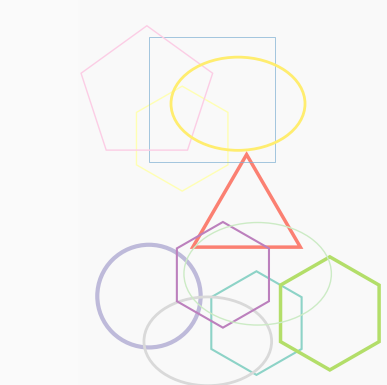[{"shape": "hexagon", "thickness": 1.5, "radius": 0.67, "center": [0.662, 0.161]}, {"shape": "hexagon", "thickness": 1, "radius": 0.68, "center": [0.47, 0.64]}, {"shape": "circle", "thickness": 3, "radius": 0.67, "center": [0.384, 0.231]}, {"shape": "triangle", "thickness": 2.5, "radius": 0.8, "center": [0.636, 0.438]}, {"shape": "square", "thickness": 0.5, "radius": 0.82, "center": [0.547, 0.741]}, {"shape": "hexagon", "thickness": 2.5, "radius": 0.73, "center": [0.851, 0.186]}, {"shape": "pentagon", "thickness": 1, "radius": 0.89, "center": [0.379, 0.755]}, {"shape": "oval", "thickness": 2, "radius": 0.82, "center": [0.536, 0.114]}, {"shape": "hexagon", "thickness": 1.5, "radius": 0.69, "center": [0.575, 0.286]}, {"shape": "oval", "thickness": 1, "radius": 0.95, "center": [0.665, 0.289]}, {"shape": "oval", "thickness": 2, "radius": 0.86, "center": [0.614, 0.731]}]